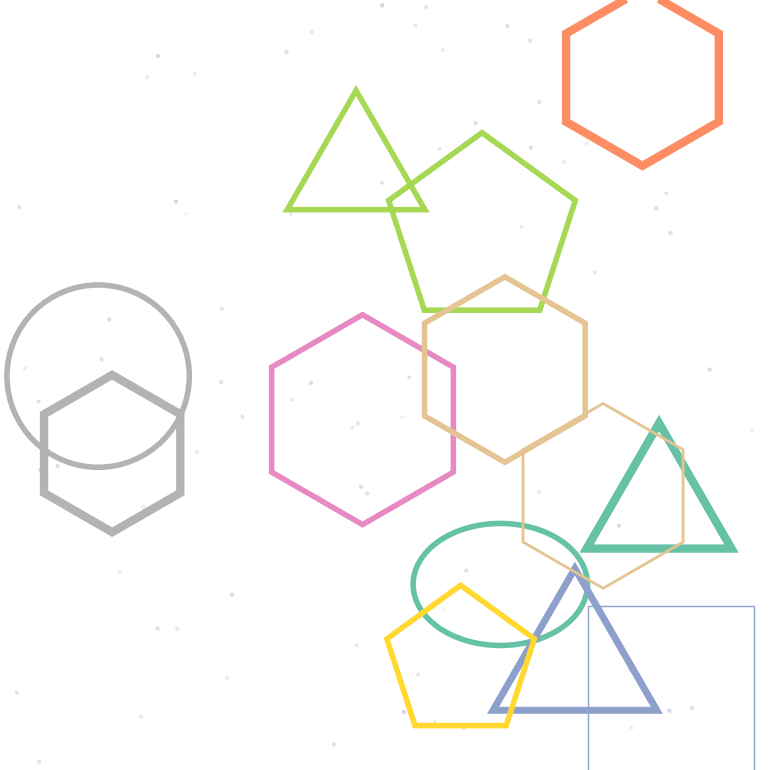[{"shape": "triangle", "thickness": 3, "radius": 0.54, "center": [0.856, 0.342]}, {"shape": "oval", "thickness": 2, "radius": 0.57, "center": [0.65, 0.241]}, {"shape": "hexagon", "thickness": 3, "radius": 0.57, "center": [0.834, 0.899]}, {"shape": "square", "thickness": 0.5, "radius": 0.54, "center": [0.872, 0.105]}, {"shape": "triangle", "thickness": 2.5, "radius": 0.61, "center": [0.747, 0.139]}, {"shape": "hexagon", "thickness": 2, "radius": 0.68, "center": [0.471, 0.455]}, {"shape": "pentagon", "thickness": 2, "radius": 0.64, "center": [0.626, 0.7]}, {"shape": "triangle", "thickness": 2, "radius": 0.52, "center": [0.462, 0.779]}, {"shape": "pentagon", "thickness": 2, "radius": 0.5, "center": [0.598, 0.139]}, {"shape": "hexagon", "thickness": 2, "radius": 0.6, "center": [0.656, 0.52]}, {"shape": "hexagon", "thickness": 1, "radius": 0.6, "center": [0.783, 0.356]}, {"shape": "hexagon", "thickness": 3, "radius": 0.51, "center": [0.146, 0.411]}, {"shape": "circle", "thickness": 2, "radius": 0.59, "center": [0.127, 0.512]}]